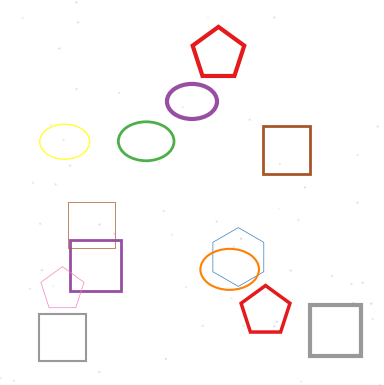[{"shape": "pentagon", "thickness": 2.5, "radius": 0.33, "center": [0.69, 0.192]}, {"shape": "pentagon", "thickness": 3, "radius": 0.35, "center": [0.567, 0.86]}, {"shape": "hexagon", "thickness": 0.5, "radius": 0.38, "center": [0.619, 0.332]}, {"shape": "oval", "thickness": 2, "radius": 0.36, "center": [0.38, 0.633]}, {"shape": "oval", "thickness": 3, "radius": 0.33, "center": [0.499, 0.737]}, {"shape": "square", "thickness": 2, "radius": 0.33, "center": [0.249, 0.309]}, {"shape": "oval", "thickness": 1.5, "radius": 0.38, "center": [0.597, 0.3]}, {"shape": "oval", "thickness": 1, "radius": 0.32, "center": [0.168, 0.632]}, {"shape": "square", "thickness": 2, "radius": 0.31, "center": [0.743, 0.61]}, {"shape": "square", "thickness": 0.5, "radius": 0.3, "center": [0.237, 0.416]}, {"shape": "pentagon", "thickness": 0.5, "radius": 0.29, "center": [0.162, 0.248]}, {"shape": "square", "thickness": 3, "radius": 0.33, "center": [0.872, 0.143]}, {"shape": "square", "thickness": 1.5, "radius": 0.3, "center": [0.163, 0.124]}]